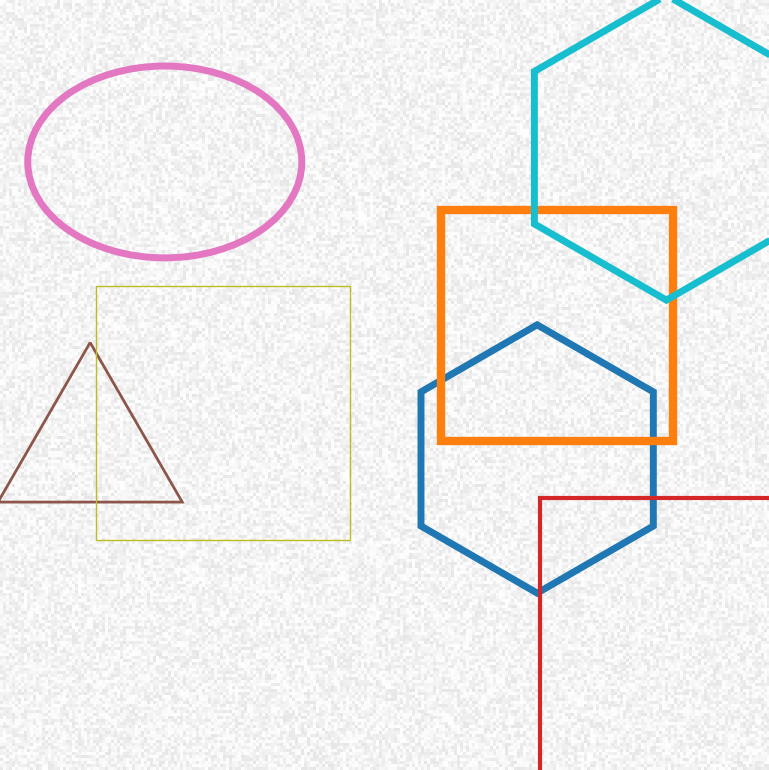[{"shape": "hexagon", "thickness": 2.5, "radius": 0.87, "center": [0.698, 0.404]}, {"shape": "square", "thickness": 3, "radius": 0.75, "center": [0.723, 0.577]}, {"shape": "square", "thickness": 1.5, "radius": 0.99, "center": [0.899, 0.156]}, {"shape": "triangle", "thickness": 1, "radius": 0.69, "center": [0.117, 0.417]}, {"shape": "oval", "thickness": 2.5, "radius": 0.89, "center": [0.214, 0.79]}, {"shape": "square", "thickness": 0.5, "radius": 0.83, "center": [0.289, 0.463]}, {"shape": "hexagon", "thickness": 2.5, "radius": 0.99, "center": [0.865, 0.808]}]